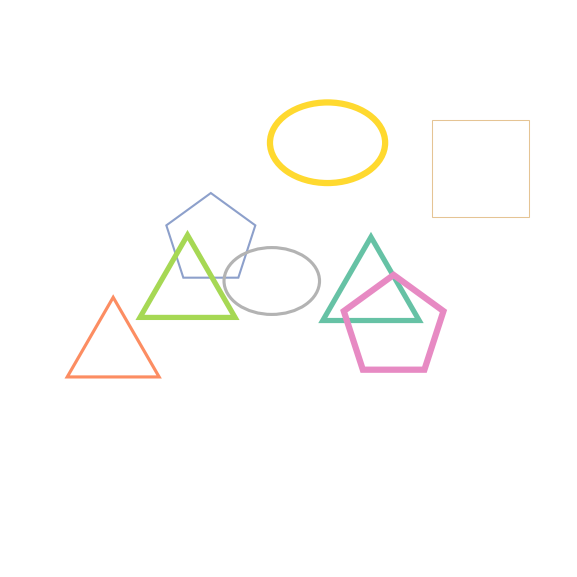[{"shape": "triangle", "thickness": 2.5, "radius": 0.48, "center": [0.642, 0.492]}, {"shape": "triangle", "thickness": 1.5, "radius": 0.46, "center": [0.196, 0.392]}, {"shape": "pentagon", "thickness": 1, "radius": 0.41, "center": [0.365, 0.584]}, {"shape": "pentagon", "thickness": 3, "radius": 0.45, "center": [0.682, 0.432]}, {"shape": "triangle", "thickness": 2.5, "radius": 0.48, "center": [0.325, 0.497]}, {"shape": "oval", "thickness": 3, "radius": 0.5, "center": [0.567, 0.752]}, {"shape": "square", "thickness": 0.5, "radius": 0.42, "center": [0.832, 0.708]}, {"shape": "oval", "thickness": 1.5, "radius": 0.41, "center": [0.471, 0.513]}]